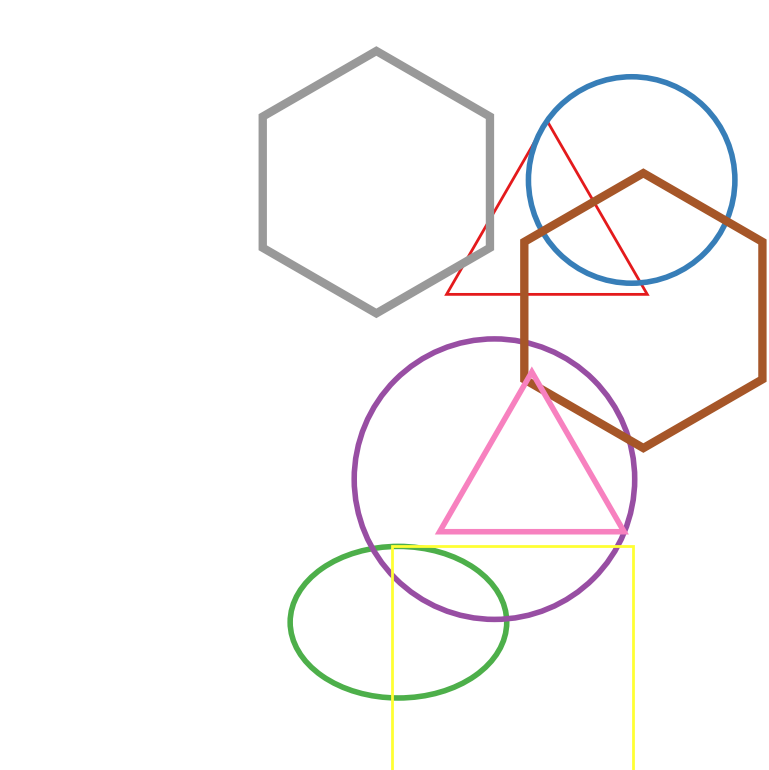[{"shape": "triangle", "thickness": 1, "radius": 0.75, "center": [0.71, 0.693]}, {"shape": "circle", "thickness": 2, "radius": 0.67, "center": [0.82, 0.766]}, {"shape": "oval", "thickness": 2, "radius": 0.7, "center": [0.517, 0.192]}, {"shape": "circle", "thickness": 2, "radius": 0.91, "center": [0.642, 0.378]}, {"shape": "square", "thickness": 1, "radius": 0.78, "center": [0.666, 0.135]}, {"shape": "hexagon", "thickness": 3, "radius": 0.89, "center": [0.836, 0.597]}, {"shape": "triangle", "thickness": 2, "radius": 0.69, "center": [0.691, 0.379]}, {"shape": "hexagon", "thickness": 3, "radius": 0.85, "center": [0.489, 0.763]}]